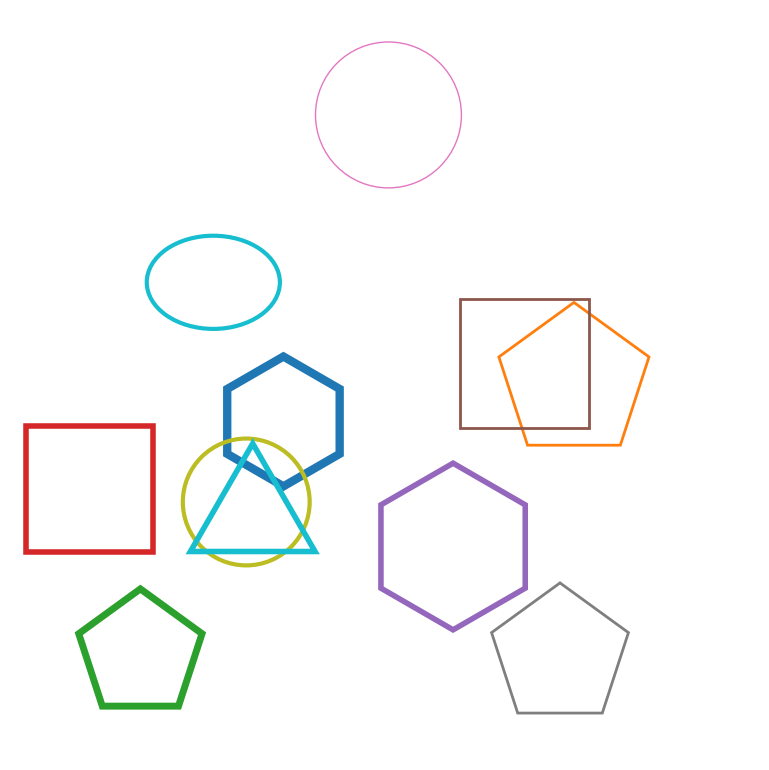[{"shape": "hexagon", "thickness": 3, "radius": 0.42, "center": [0.368, 0.453]}, {"shape": "pentagon", "thickness": 1, "radius": 0.51, "center": [0.745, 0.505]}, {"shape": "pentagon", "thickness": 2.5, "radius": 0.42, "center": [0.182, 0.151]}, {"shape": "square", "thickness": 2, "radius": 0.41, "center": [0.116, 0.365]}, {"shape": "hexagon", "thickness": 2, "radius": 0.54, "center": [0.588, 0.29]}, {"shape": "square", "thickness": 1, "radius": 0.42, "center": [0.681, 0.527]}, {"shape": "circle", "thickness": 0.5, "radius": 0.47, "center": [0.504, 0.851]}, {"shape": "pentagon", "thickness": 1, "radius": 0.47, "center": [0.727, 0.15]}, {"shape": "circle", "thickness": 1.5, "radius": 0.41, "center": [0.32, 0.348]}, {"shape": "oval", "thickness": 1.5, "radius": 0.43, "center": [0.277, 0.633]}, {"shape": "triangle", "thickness": 2, "radius": 0.47, "center": [0.328, 0.33]}]